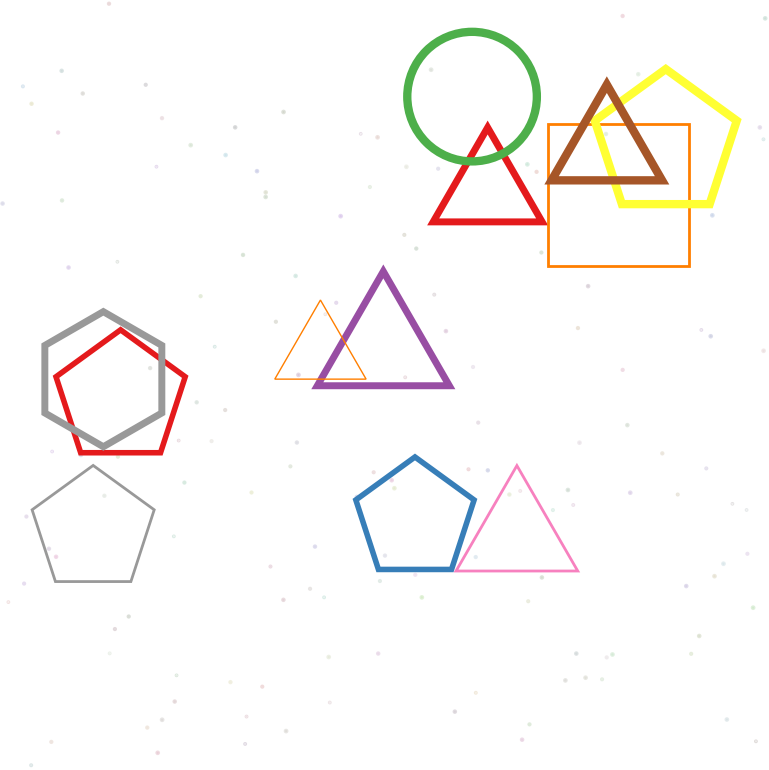[{"shape": "triangle", "thickness": 2.5, "radius": 0.41, "center": [0.633, 0.753]}, {"shape": "pentagon", "thickness": 2, "radius": 0.44, "center": [0.157, 0.483]}, {"shape": "pentagon", "thickness": 2, "radius": 0.4, "center": [0.539, 0.326]}, {"shape": "circle", "thickness": 3, "radius": 0.42, "center": [0.613, 0.875]}, {"shape": "triangle", "thickness": 2.5, "radius": 0.5, "center": [0.498, 0.549]}, {"shape": "triangle", "thickness": 0.5, "radius": 0.34, "center": [0.416, 0.542]}, {"shape": "square", "thickness": 1, "radius": 0.46, "center": [0.803, 0.747]}, {"shape": "pentagon", "thickness": 3, "radius": 0.48, "center": [0.865, 0.813]}, {"shape": "triangle", "thickness": 3, "radius": 0.41, "center": [0.788, 0.807]}, {"shape": "triangle", "thickness": 1, "radius": 0.46, "center": [0.671, 0.304]}, {"shape": "pentagon", "thickness": 1, "radius": 0.42, "center": [0.121, 0.312]}, {"shape": "hexagon", "thickness": 2.5, "radius": 0.44, "center": [0.134, 0.508]}]